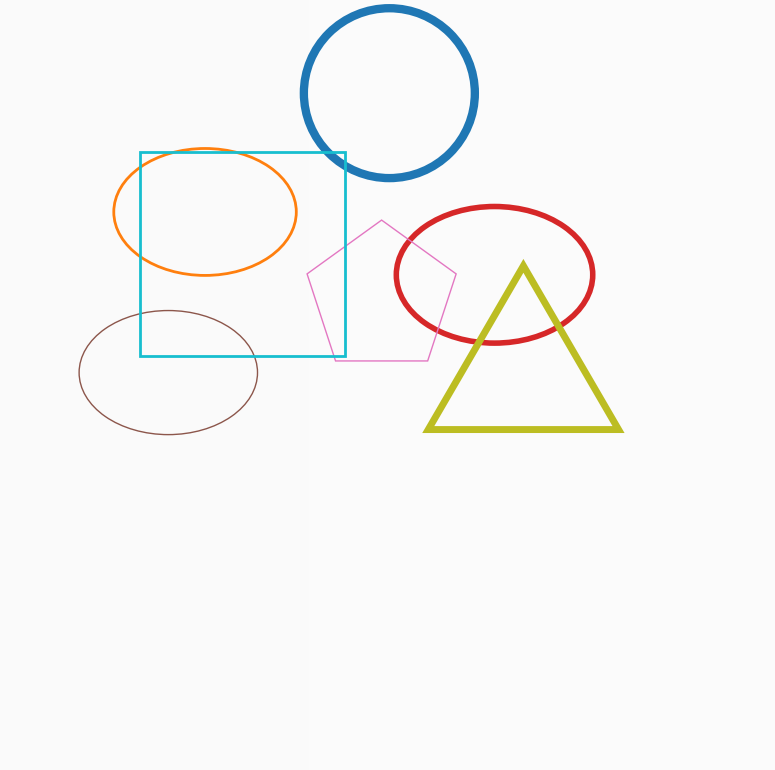[{"shape": "circle", "thickness": 3, "radius": 0.55, "center": [0.502, 0.879]}, {"shape": "oval", "thickness": 1, "radius": 0.59, "center": [0.265, 0.725]}, {"shape": "oval", "thickness": 2, "radius": 0.63, "center": [0.638, 0.643]}, {"shape": "oval", "thickness": 0.5, "radius": 0.58, "center": [0.217, 0.516]}, {"shape": "pentagon", "thickness": 0.5, "radius": 0.51, "center": [0.492, 0.613]}, {"shape": "triangle", "thickness": 2.5, "radius": 0.71, "center": [0.675, 0.513]}, {"shape": "square", "thickness": 1, "radius": 0.66, "center": [0.313, 0.67]}]